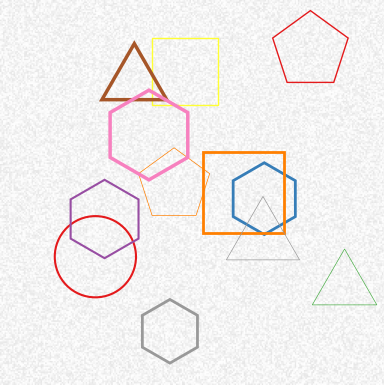[{"shape": "pentagon", "thickness": 1, "radius": 0.52, "center": [0.806, 0.869]}, {"shape": "circle", "thickness": 1.5, "radius": 0.53, "center": [0.248, 0.333]}, {"shape": "hexagon", "thickness": 2, "radius": 0.47, "center": [0.686, 0.484]}, {"shape": "triangle", "thickness": 0.5, "radius": 0.48, "center": [0.895, 0.257]}, {"shape": "hexagon", "thickness": 1.5, "radius": 0.51, "center": [0.272, 0.431]}, {"shape": "square", "thickness": 2, "radius": 0.53, "center": [0.633, 0.501]}, {"shape": "pentagon", "thickness": 0.5, "radius": 0.49, "center": [0.452, 0.519]}, {"shape": "square", "thickness": 1, "radius": 0.43, "center": [0.48, 0.815]}, {"shape": "triangle", "thickness": 2.5, "radius": 0.49, "center": [0.349, 0.79]}, {"shape": "hexagon", "thickness": 2.5, "radius": 0.58, "center": [0.387, 0.649]}, {"shape": "hexagon", "thickness": 2, "radius": 0.41, "center": [0.441, 0.14]}, {"shape": "triangle", "thickness": 0.5, "radius": 0.55, "center": [0.683, 0.38]}]